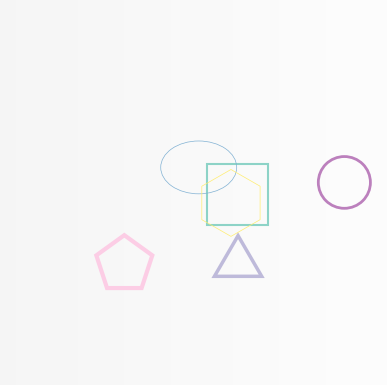[{"shape": "square", "thickness": 1.5, "radius": 0.39, "center": [0.614, 0.495]}, {"shape": "triangle", "thickness": 2.5, "radius": 0.35, "center": [0.614, 0.318]}, {"shape": "oval", "thickness": 0.5, "radius": 0.49, "center": [0.513, 0.565]}, {"shape": "pentagon", "thickness": 3, "radius": 0.38, "center": [0.321, 0.313]}, {"shape": "circle", "thickness": 2, "radius": 0.34, "center": [0.889, 0.526]}, {"shape": "hexagon", "thickness": 0.5, "radius": 0.43, "center": [0.596, 0.473]}]